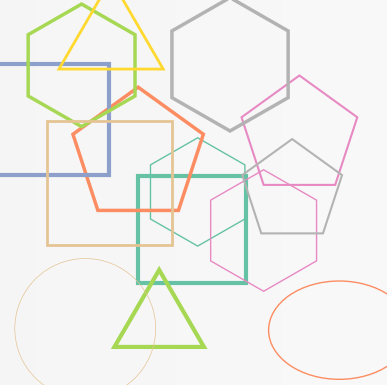[{"shape": "square", "thickness": 3, "radius": 0.7, "center": [0.496, 0.405]}, {"shape": "hexagon", "thickness": 1, "radius": 0.7, "center": [0.51, 0.501]}, {"shape": "oval", "thickness": 1, "radius": 0.91, "center": [0.876, 0.142]}, {"shape": "pentagon", "thickness": 2.5, "radius": 0.88, "center": [0.357, 0.597]}, {"shape": "square", "thickness": 3, "radius": 0.72, "center": [0.137, 0.689]}, {"shape": "hexagon", "thickness": 1, "radius": 0.79, "center": [0.68, 0.401]}, {"shape": "pentagon", "thickness": 1.5, "radius": 0.79, "center": [0.773, 0.647]}, {"shape": "hexagon", "thickness": 2.5, "radius": 0.8, "center": [0.211, 0.83]}, {"shape": "triangle", "thickness": 3, "radius": 0.67, "center": [0.411, 0.166]}, {"shape": "triangle", "thickness": 2, "radius": 0.78, "center": [0.287, 0.898]}, {"shape": "square", "thickness": 2, "radius": 0.81, "center": [0.283, 0.524]}, {"shape": "circle", "thickness": 0.5, "radius": 0.91, "center": [0.22, 0.147]}, {"shape": "pentagon", "thickness": 1.5, "radius": 0.68, "center": [0.754, 0.503]}, {"shape": "hexagon", "thickness": 2.5, "radius": 0.87, "center": [0.594, 0.833]}]